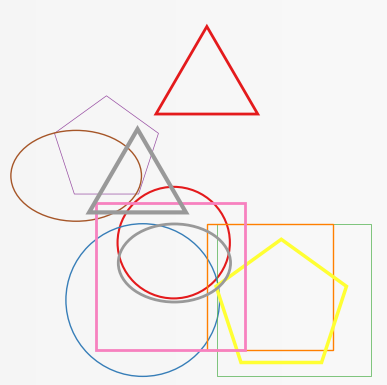[{"shape": "triangle", "thickness": 2, "radius": 0.76, "center": [0.534, 0.78]}, {"shape": "circle", "thickness": 1.5, "radius": 0.72, "center": [0.448, 0.37]}, {"shape": "circle", "thickness": 1, "radius": 0.99, "center": [0.368, 0.221]}, {"shape": "square", "thickness": 0.5, "radius": 0.99, "center": [0.759, 0.221]}, {"shape": "pentagon", "thickness": 0.5, "radius": 0.71, "center": [0.275, 0.61]}, {"shape": "square", "thickness": 1, "radius": 0.82, "center": [0.697, 0.254]}, {"shape": "pentagon", "thickness": 2.5, "radius": 0.88, "center": [0.726, 0.202]}, {"shape": "oval", "thickness": 1, "radius": 0.84, "center": [0.197, 0.543]}, {"shape": "square", "thickness": 2, "radius": 0.96, "center": [0.44, 0.282]}, {"shape": "triangle", "thickness": 3, "radius": 0.72, "center": [0.355, 0.52]}, {"shape": "oval", "thickness": 2, "radius": 0.72, "center": [0.45, 0.317]}]